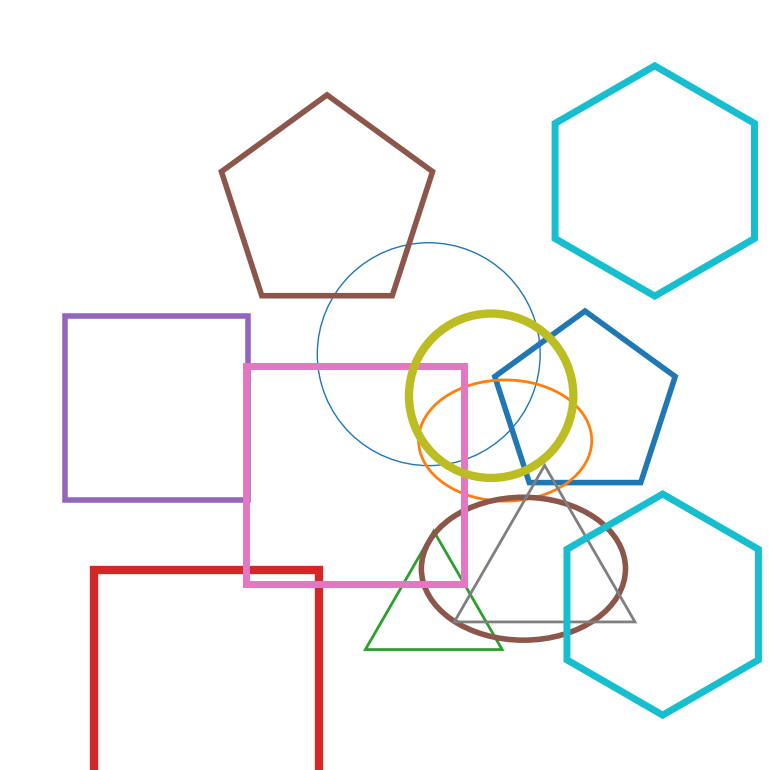[{"shape": "circle", "thickness": 0.5, "radius": 0.72, "center": [0.557, 0.54]}, {"shape": "pentagon", "thickness": 2, "radius": 0.62, "center": [0.76, 0.473]}, {"shape": "oval", "thickness": 1, "radius": 0.56, "center": [0.656, 0.428]}, {"shape": "triangle", "thickness": 1, "radius": 0.51, "center": [0.563, 0.208]}, {"shape": "square", "thickness": 3, "radius": 0.73, "center": [0.268, 0.114]}, {"shape": "square", "thickness": 2, "radius": 0.6, "center": [0.203, 0.47]}, {"shape": "oval", "thickness": 2, "radius": 0.66, "center": [0.68, 0.261]}, {"shape": "pentagon", "thickness": 2, "radius": 0.72, "center": [0.425, 0.733]}, {"shape": "square", "thickness": 2.5, "radius": 0.71, "center": [0.461, 0.384]}, {"shape": "triangle", "thickness": 1, "radius": 0.68, "center": [0.707, 0.26]}, {"shape": "circle", "thickness": 3, "radius": 0.53, "center": [0.638, 0.486]}, {"shape": "hexagon", "thickness": 2.5, "radius": 0.75, "center": [0.85, 0.765]}, {"shape": "hexagon", "thickness": 2.5, "radius": 0.72, "center": [0.861, 0.215]}]